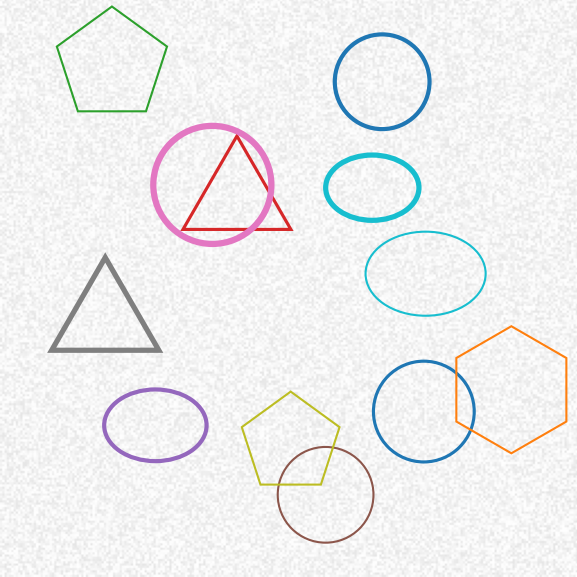[{"shape": "circle", "thickness": 1.5, "radius": 0.44, "center": [0.734, 0.286]}, {"shape": "circle", "thickness": 2, "radius": 0.41, "center": [0.662, 0.858]}, {"shape": "hexagon", "thickness": 1, "radius": 0.55, "center": [0.885, 0.324]}, {"shape": "pentagon", "thickness": 1, "radius": 0.5, "center": [0.194, 0.888]}, {"shape": "triangle", "thickness": 1.5, "radius": 0.54, "center": [0.41, 0.656]}, {"shape": "oval", "thickness": 2, "radius": 0.44, "center": [0.269, 0.263]}, {"shape": "circle", "thickness": 1, "radius": 0.41, "center": [0.564, 0.142]}, {"shape": "circle", "thickness": 3, "radius": 0.51, "center": [0.368, 0.679]}, {"shape": "triangle", "thickness": 2.5, "radius": 0.54, "center": [0.182, 0.446]}, {"shape": "pentagon", "thickness": 1, "radius": 0.44, "center": [0.503, 0.232]}, {"shape": "oval", "thickness": 2.5, "radius": 0.4, "center": [0.645, 0.674]}, {"shape": "oval", "thickness": 1, "radius": 0.52, "center": [0.737, 0.525]}]